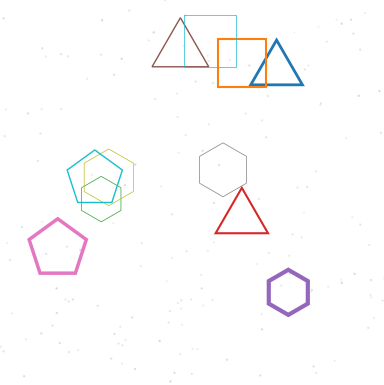[{"shape": "triangle", "thickness": 2, "radius": 0.39, "center": [0.718, 0.818]}, {"shape": "square", "thickness": 1.5, "radius": 0.31, "center": [0.628, 0.837]}, {"shape": "hexagon", "thickness": 0.5, "radius": 0.3, "center": [0.263, 0.483]}, {"shape": "triangle", "thickness": 1.5, "radius": 0.39, "center": [0.628, 0.433]}, {"shape": "hexagon", "thickness": 3, "radius": 0.29, "center": [0.749, 0.241]}, {"shape": "triangle", "thickness": 1, "radius": 0.42, "center": [0.469, 0.869]}, {"shape": "pentagon", "thickness": 2.5, "radius": 0.39, "center": [0.15, 0.354]}, {"shape": "hexagon", "thickness": 0.5, "radius": 0.35, "center": [0.579, 0.559]}, {"shape": "hexagon", "thickness": 0.5, "radius": 0.37, "center": [0.283, 0.539]}, {"shape": "square", "thickness": 0.5, "radius": 0.34, "center": [0.545, 0.894]}, {"shape": "pentagon", "thickness": 1, "radius": 0.38, "center": [0.246, 0.535]}]